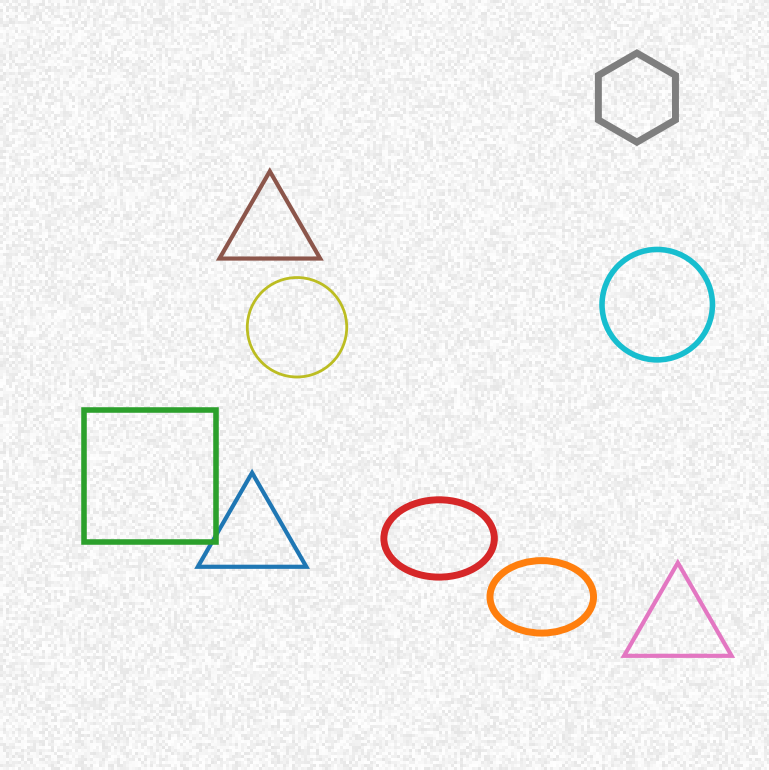[{"shape": "triangle", "thickness": 1.5, "radius": 0.41, "center": [0.327, 0.305]}, {"shape": "oval", "thickness": 2.5, "radius": 0.34, "center": [0.704, 0.225]}, {"shape": "square", "thickness": 2, "radius": 0.43, "center": [0.195, 0.382]}, {"shape": "oval", "thickness": 2.5, "radius": 0.36, "center": [0.57, 0.301]}, {"shape": "triangle", "thickness": 1.5, "radius": 0.38, "center": [0.35, 0.702]}, {"shape": "triangle", "thickness": 1.5, "radius": 0.4, "center": [0.88, 0.189]}, {"shape": "hexagon", "thickness": 2.5, "radius": 0.29, "center": [0.827, 0.873]}, {"shape": "circle", "thickness": 1, "radius": 0.32, "center": [0.386, 0.575]}, {"shape": "circle", "thickness": 2, "radius": 0.36, "center": [0.854, 0.604]}]